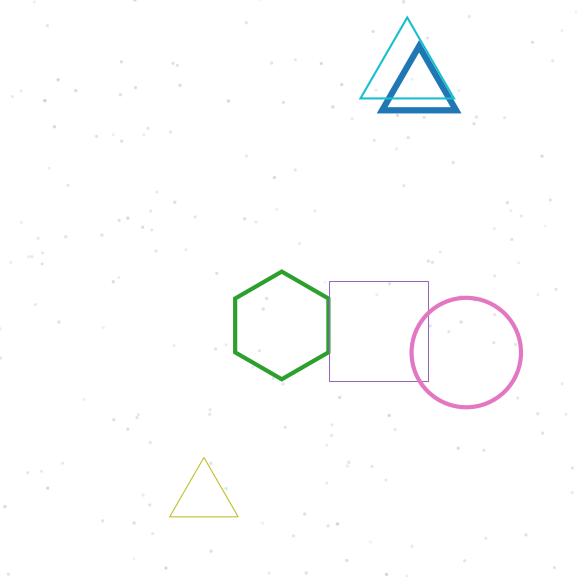[{"shape": "triangle", "thickness": 3, "radius": 0.37, "center": [0.726, 0.845]}, {"shape": "hexagon", "thickness": 2, "radius": 0.47, "center": [0.488, 0.436]}, {"shape": "square", "thickness": 0.5, "radius": 0.43, "center": [0.655, 0.427]}, {"shape": "circle", "thickness": 2, "radius": 0.47, "center": [0.807, 0.389]}, {"shape": "triangle", "thickness": 0.5, "radius": 0.34, "center": [0.353, 0.138]}, {"shape": "triangle", "thickness": 1, "radius": 0.47, "center": [0.705, 0.875]}]